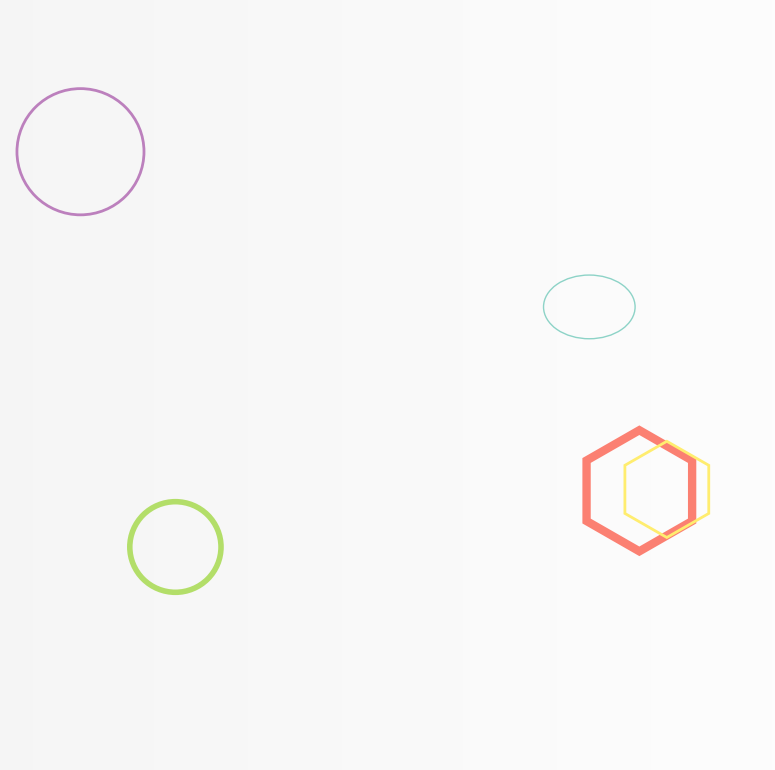[{"shape": "oval", "thickness": 0.5, "radius": 0.3, "center": [0.76, 0.601]}, {"shape": "hexagon", "thickness": 3, "radius": 0.39, "center": [0.825, 0.363]}, {"shape": "circle", "thickness": 2, "radius": 0.29, "center": [0.226, 0.29]}, {"shape": "circle", "thickness": 1, "radius": 0.41, "center": [0.104, 0.803]}, {"shape": "hexagon", "thickness": 1, "radius": 0.31, "center": [0.86, 0.364]}]